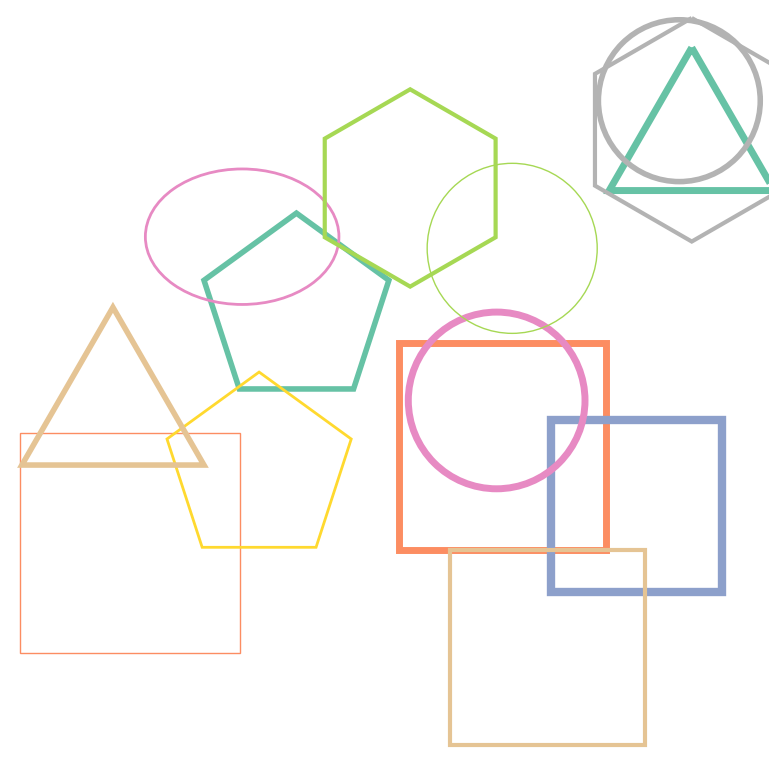[{"shape": "pentagon", "thickness": 2, "radius": 0.63, "center": [0.385, 0.597]}, {"shape": "triangle", "thickness": 2.5, "radius": 0.62, "center": [0.898, 0.814]}, {"shape": "square", "thickness": 0.5, "radius": 0.71, "center": [0.169, 0.295]}, {"shape": "square", "thickness": 2.5, "radius": 0.67, "center": [0.653, 0.42]}, {"shape": "square", "thickness": 3, "radius": 0.56, "center": [0.827, 0.343]}, {"shape": "circle", "thickness": 2.5, "radius": 0.57, "center": [0.645, 0.48]}, {"shape": "oval", "thickness": 1, "radius": 0.63, "center": [0.314, 0.693]}, {"shape": "hexagon", "thickness": 1.5, "radius": 0.64, "center": [0.533, 0.756]}, {"shape": "circle", "thickness": 0.5, "radius": 0.55, "center": [0.665, 0.677]}, {"shape": "pentagon", "thickness": 1, "radius": 0.63, "center": [0.337, 0.391]}, {"shape": "triangle", "thickness": 2, "radius": 0.68, "center": [0.147, 0.464]}, {"shape": "square", "thickness": 1.5, "radius": 0.63, "center": [0.711, 0.159]}, {"shape": "circle", "thickness": 2, "radius": 0.53, "center": [0.882, 0.869]}, {"shape": "hexagon", "thickness": 1.5, "radius": 0.73, "center": [0.898, 0.831]}]